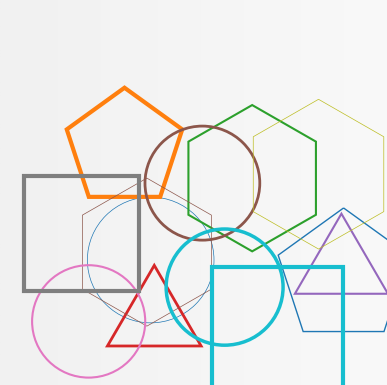[{"shape": "circle", "thickness": 0.5, "radius": 0.82, "center": [0.389, 0.325]}, {"shape": "pentagon", "thickness": 1, "radius": 0.89, "center": [0.887, 0.282]}, {"shape": "pentagon", "thickness": 3, "radius": 0.78, "center": [0.321, 0.615]}, {"shape": "hexagon", "thickness": 1.5, "radius": 0.95, "center": [0.651, 0.537]}, {"shape": "triangle", "thickness": 2, "radius": 0.7, "center": [0.398, 0.171]}, {"shape": "triangle", "thickness": 1.5, "radius": 0.69, "center": [0.881, 0.306]}, {"shape": "hexagon", "thickness": 0.5, "radius": 0.96, "center": [0.379, 0.345]}, {"shape": "circle", "thickness": 2, "radius": 0.74, "center": [0.522, 0.524]}, {"shape": "circle", "thickness": 1.5, "radius": 0.73, "center": [0.229, 0.165]}, {"shape": "square", "thickness": 3, "radius": 0.74, "center": [0.21, 0.393]}, {"shape": "hexagon", "thickness": 0.5, "radius": 0.97, "center": [0.822, 0.548]}, {"shape": "circle", "thickness": 2.5, "radius": 0.75, "center": [0.58, 0.254]}, {"shape": "square", "thickness": 3, "radius": 0.84, "center": [0.716, 0.138]}]